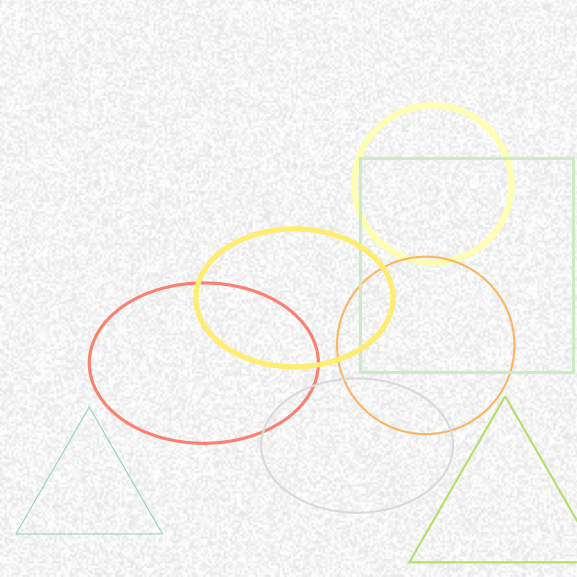[{"shape": "triangle", "thickness": 0.5, "radius": 0.73, "center": [0.155, 0.148]}, {"shape": "circle", "thickness": 3, "radius": 0.68, "center": [0.75, 0.68]}, {"shape": "oval", "thickness": 1.5, "radius": 0.99, "center": [0.353, 0.37]}, {"shape": "circle", "thickness": 1, "radius": 0.77, "center": [0.737, 0.401]}, {"shape": "triangle", "thickness": 1, "radius": 0.96, "center": [0.875, 0.121]}, {"shape": "oval", "thickness": 1, "radius": 0.83, "center": [0.618, 0.228]}, {"shape": "square", "thickness": 1.5, "radius": 0.92, "center": [0.808, 0.54]}, {"shape": "oval", "thickness": 2.5, "radius": 0.85, "center": [0.51, 0.483]}]